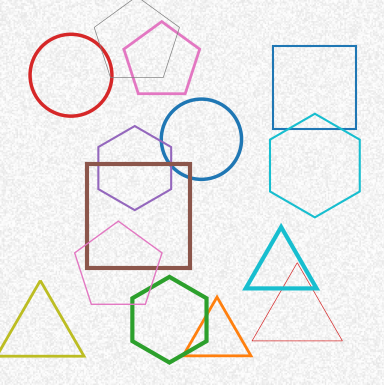[{"shape": "circle", "thickness": 2.5, "radius": 0.52, "center": [0.523, 0.638]}, {"shape": "square", "thickness": 1.5, "radius": 0.54, "center": [0.817, 0.773]}, {"shape": "triangle", "thickness": 2, "radius": 0.51, "center": [0.564, 0.127]}, {"shape": "hexagon", "thickness": 3, "radius": 0.56, "center": [0.44, 0.17]}, {"shape": "triangle", "thickness": 0.5, "radius": 0.68, "center": [0.772, 0.182]}, {"shape": "circle", "thickness": 2.5, "radius": 0.53, "center": [0.184, 0.805]}, {"shape": "hexagon", "thickness": 1.5, "radius": 0.55, "center": [0.35, 0.563]}, {"shape": "square", "thickness": 3, "radius": 0.67, "center": [0.36, 0.439]}, {"shape": "pentagon", "thickness": 1, "radius": 0.6, "center": [0.307, 0.306]}, {"shape": "pentagon", "thickness": 2, "radius": 0.52, "center": [0.42, 0.84]}, {"shape": "pentagon", "thickness": 0.5, "radius": 0.58, "center": [0.355, 0.893]}, {"shape": "triangle", "thickness": 2, "radius": 0.65, "center": [0.105, 0.14]}, {"shape": "hexagon", "thickness": 1.5, "radius": 0.67, "center": [0.818, 0.57]}, {"shape": "triangle", "thickness": 3, "radius": 0.53, "center": [0.73, 0.304]}]